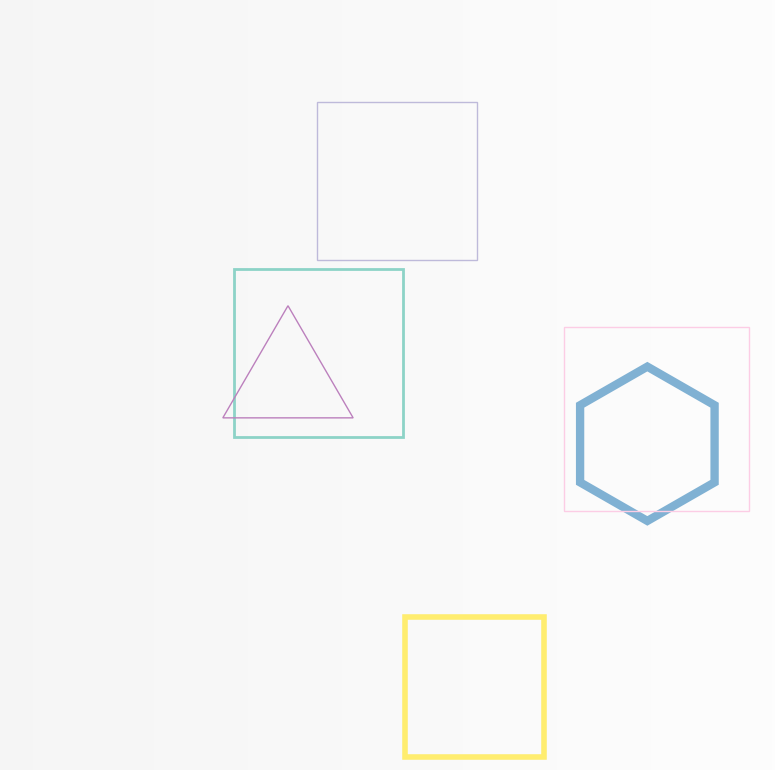[{"shape": "square", "thickness": 1, "radius": 0.55, "center": [0.411, 0.542]}, {"shape": "square", "thickness": 0.5, "radius": 0.52, "center": [0.512, 0.765]}, {"shape": "hexagon", "thickness": 3, "radius": 0.5, "center": [0.835, 0.424]}, {"shape": "square", "thickness": 0.5, "radius": 0.6, "center": [0.847, 0.456]}, {"shape": "triangle", "thickness": 0.5, "radius": 0.49, "center": [0.372, 0.506]}, {"shape": "square", "thickness": 2, "radius": 0.45, "center": [0.612, 0.108]}]